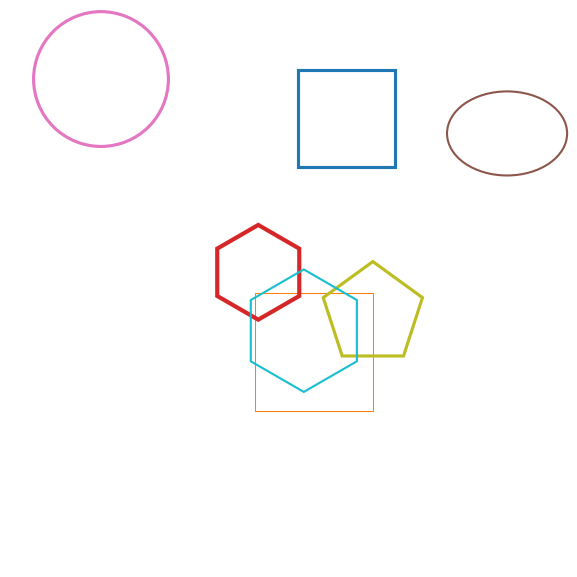[{"shape": "square", "thickness": 1.5, "radius": 0.42, "center": [0.6, 0.794]}, {"shape": "square", "thickness": 0.5, "radius": 0.51, "center": [0.544, 0.389]}, {"shape": "hexagon", "thickness": 2, "radius": 0.41, "center": [0.447, 0.528]}, {"shape": "oval", "thickness": 1, "radius": 0.52, "center": [0.878, 0.768]}, {"shape": "circle", "thickness": 1.5, "radius": 0.58, "center": [0.175, 0.862]}, {"shape": "pentagon", "thickness": 1.5, "radius": 0.45, "center": [0.646, 0.456]}, {"shape": "hexagon", "thickness": 1, "radius": 0.53, "center": [0.526, 0.427]}]